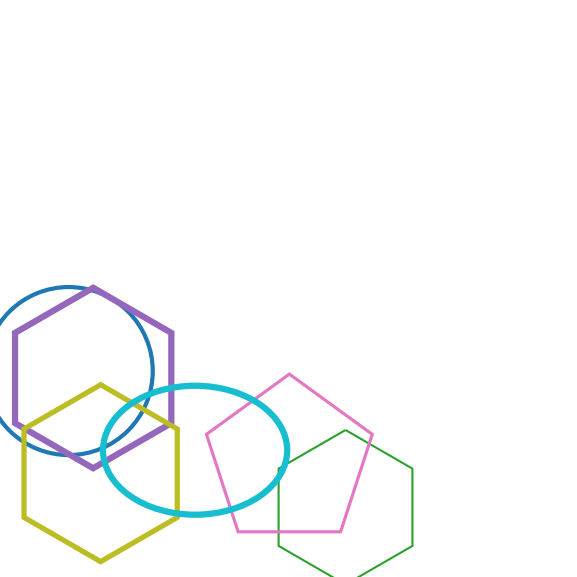[{"shape": "circle", "thickness": 2, "radius": 0.73, "center": [0.119, 0.357]}, {"shape": "hexagon", "thickness": 1, "radius": 0.67, "center": [0.598, 0.121]}, {"shape": "hexagon", "thickness": 3, "radius": 0.78, "center": [0.161, 0.345]}, {"shape": "pentagon", "thickness": 1.5, "radius": 0.75, "center": [0.501, 0.2]}, {"shape": "hexagon", "thickness": 2.5, "radius": 0.77, "center": [0.174, 0.18]}, {"shape": "oval", "thickness": 3, "radius": 0.8, "center": [0.338, 0.22]}]